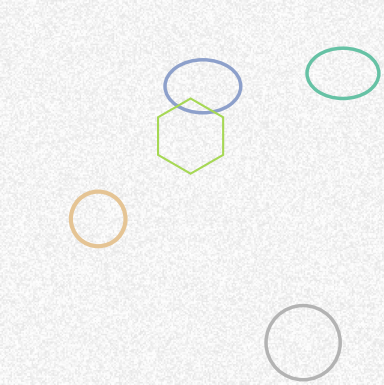[{"shape": "oval", "thickness": 2.5, "radius": 0.47, "center": [0.891, 0.809]}, {"shape": "oval", "thickness": 2.5, "radius": 0.49, "center": [0.527, 0.776]}, {"shape": "hexagon", "thickness": 1.5, "radius": 0.49, "center": [0.495, 0.647]}, {"shape": "circle", "thickness": 3, "radius": 0.35, "center": [0.255, 0.431]}, {"shape": "circle", "thickness": 2.5, "radius": 0.48, "center": [0.787, 0.11]}]